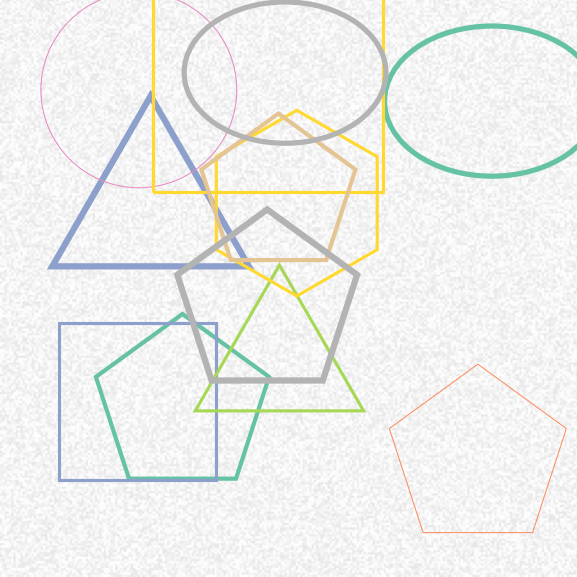[{"shape": "oval", "thickness": 2.5, "radius": 0.93, "center": [0.852, 0.824]}, {"shape": "pentagon", "thickness": 2, "radius": 0.79, "center": [0.316, 0.298]}, {"shape": "pentagon", "thickness": 0.5, "radius": 0.81, "center": [0.827, 0.207]}, {"shape": "square", "thickness": 1.5, "radius": 0.68, "center": [0.238, 0.304]}, {"shape": "triangle", "thickness": 3, "radius": 0.98, "center": [0.261, 0.636]}, {"shape": "circle", "thickness": 0.5, "radius": 0.85, "center": [0.24, 0.844]}, {"shape": "triangle", "thickness": 1.5, "radius": 0.84, "center": [0.484, 0.372]}, {"shape": "square", "thickness": 1.5, "radius": 0.99, "center": [0.464, 0.865]}, {"shape": "hexagon", "thickness": 1.5, "radius": 0.8, "center": [0.514, 0.647]}, {"shape": "pentagon", "thickness": 2, "radius": 0.7, "center": [0.482, 0.662]}, {"shape": "oval", "thickness": 2.5, "radius": 0.87, "center": [0.494, 0.873]}, {"shape": "pentagon", "thickness": 3, "radius": 0.82, "center": [0.463, 0.473]}]